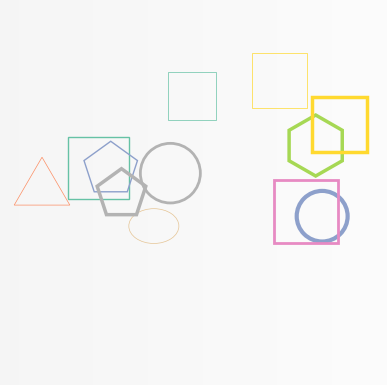[{"shape": "square", "thickness": 1, "radius": 0.4, "center": [0.254, 0.564]}, {"shape": "square", "thickness": 0.5, "radius": 0.31, "center": [0.495, 0.751]}, {"shape": "triangle", "thickness": 0.5, "radius": 0.41, "center": [0.108, 0.509]}, {"shape": "circle", "thickness": 3, "radius": 0.33, "center": [0.831, 0.438]}, {"shape": "pentagon", "thickness": 1, "radius": 0.36, "center": [0.286, 0.561]}, {"shape": "square", "thickness": 2, "radius": 0.41, "center": [0.79, 0.45]}, {"shape": "hexagon", "thickness": 2.5, "radius": 0.4, "center": [0.815, 0.622]}, {"shape": "square", "thickness": 2.5, "radius": 0.36, "center": [0.876, 0.676]}, {"shape": "square", "thickness": 0.5, "radius": 0.35, "center": [0.72, 0.79]}, {"shape": "oval", "thickness": 0.5, "radius": 0.32, "center": [0.397, 0.413]}, {"shape": "pentagon", "thickness": 2.5, "radius": 0.33, "center": [0.313, 0.496]}, {"shape": "circle", "thickness": 2, "radius": 0.39, "center": [0.44, 0.55]}]